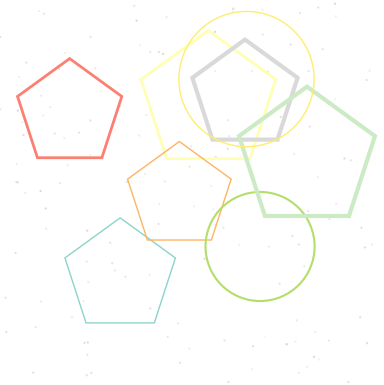[{"shape": "pentagon", "thickness": 1, "radius": 0.75, "center": [0.312, 0.283]}, {"shape": "pentagon", "thickness": 2, "radius": 0.92, "center": [0.541, 0.737]}, {"shape": "pentagon", "thickness": 2, "radius": 0.71, "center": [0.181, 0.705]}, {"shape": "pentagon", "thickness": 1, "radius": 0.71, "center": [0.466, 0.491]}, {"shape": "circle", "thickness": 1.5, "radius": 0.71, "center": [0.675, 0.36]}, {"shape": "pentagon", "thickness": 3, "radius": 0.72, "center": [0.636, 0.754]}, {"shape": "pentagon", "thickness": 3, "radius": 0.93, "center": [0.797, 0.589]}, {"shape": "circle", "thickness": 1, "radius": 0.88, "center": [0.64, 0.795]}]